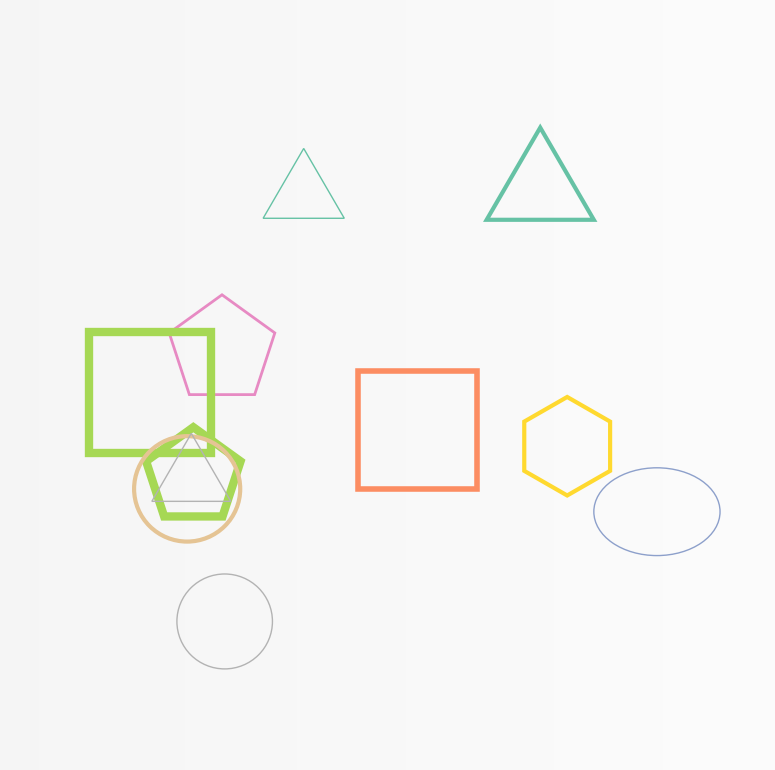[{"shape": "triangle", "thickness": 0.5, "radius": 0.3, "center": [0.392, 0.747]}, {"shape": "triangle", "thickness": 1.5, "radius": 0.4, "center": [0.697, 0.754]}, {"shape": "square", "thickness": 2, "radius": 0.38, "center": [0.538, 0.442]}, {"shape": "oval", "thickness": 0.5, "radius": 0.41, "center": [0.848, 0.335]}, {"shape": "pentagon", "thickness": 1, "radius": 0.36, "center": [0.286, 0.545]}, {"shape": "square", "thickness": 3, "radius": 0.39, "center": [0.193, 0.49]}, {"shape": "pentagon", "thickness": 3, "radius": 0.32, "center": [0.249, 0.381]}, {"shape": "hexagon", "thickness": 1.5, "radius": 0.32, "center": [0.732, 0.42]}, {"shape": "circle", "thickness": 1.5, "radius": 0.34, "center": [0.241, 0.365]}, {"shape": "triangle", "thickness": 0.5, "radius": 0.29, "center": [0.247, 0.378]}, {"shape": "circle", "thickness": 0.5, "radius": 0.31, "center": [0.29, 0.193]}]